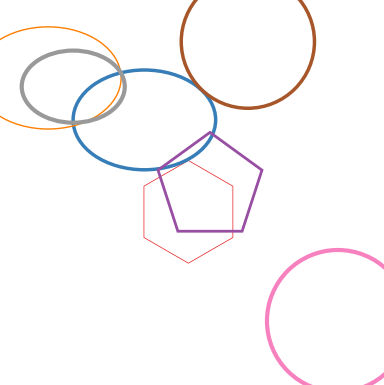[{"shape": "hexagon", "thickness": 0.5, "radius": 0.67, "center": [0.489, 0.45]}, {"shape": "oval", "thickness": 2.5, "radius": 0.93, "center": [0.375, 0.689]}, {"shape": "pentagon", "thickness": 2, "radius": 0.71, "center": [0.545, 0.514]}, {"shape": "oval", "thickness": 1, "radius": 0.95, "center": [0.125, 0.798]}, {"shape": "circle", "thickness": 2.5, "radius": 0.87, "center": [0.644, 0.892]}, {"shape": "circle", "thickness": 3, "radius": 0.92, "center": [0.878, 0.166]}, {"shape": "oval", "thickness": 3, "radius": 0.67, "center": [0.19, 0.775]}]